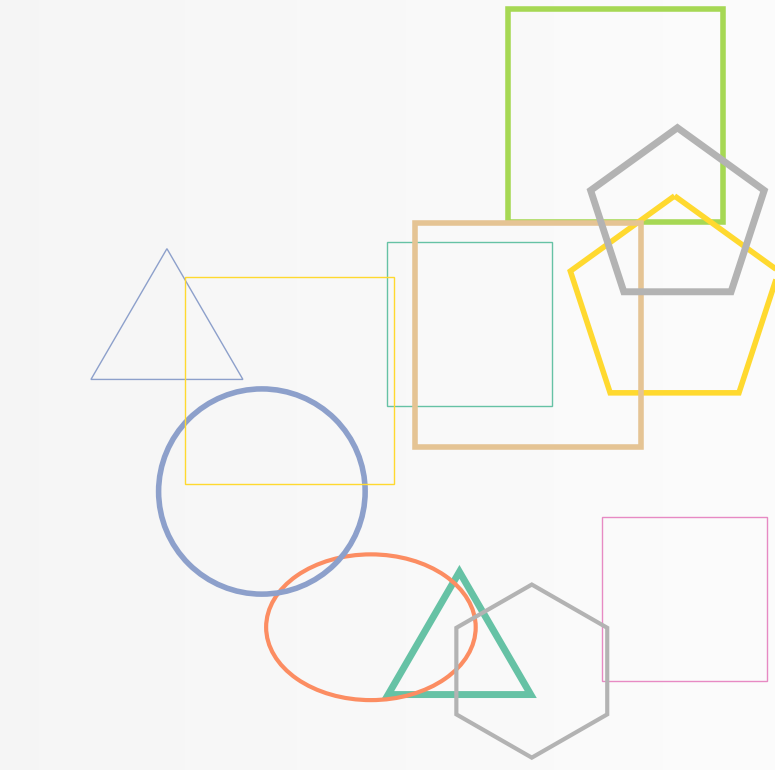[{"shape": "square", "thickness": 0.5, "radius": 0.53, "center": [0.606, 0.579]}, {"shape": "triangle", "thickness": 2.5, "radius": 0.53, "center": [0.593, 0.151]}, {"shape": "oval", "thickness": 1.5, "radius": 0.68, "center": [0.479, 0.185]}, {"shape": "circle", "thickness": 2, "radius": 0.67, "center": [0.338, 0.362]}, {"shape": "triangle", "thickness": 0.5, "radius": 0.57, "center": [0.215, 0.564]}, {"shape": "square", "thickness": 0.5, "radius": 0.53, "center": [0.883, 0.222]}, {"shape": "square", "thickness": 2, "radius": 0.69, "center": [0.794, 0.851]}, {"shape": "square", "thickness": 0.5, "radius": 0.67, "center": [0.374, 0.506]}, {"shape": "pentagon", "thickness": 2, "radius": 0.71, "center": [0.87, 0.604]}, {"shape": "square", "thickness": 2, "radius": 0.73, "center": [0.681, 0.565]}, {"shape": "pentagon", "thickness": 2.5, "radius": 0.59, "center": [0.874, 0.716]}, {"shape": "hexagon", "thickness": 1.5, "radius": 0.56, "center": [0.686, 0.128]}]